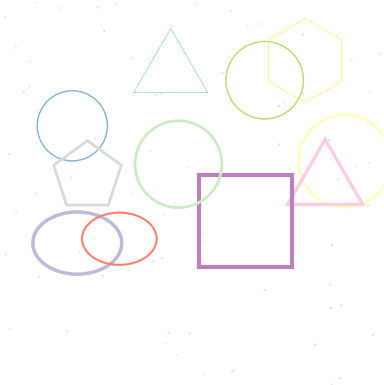[{"shape": "triangle", "thickness": 0.5, "radius": 0.56, "center": [0.443, 0.815]}, {"shape": "circle", "thickness": 1.5, "radius": 0.6, "center": [0.896, 0.582]}, {"shape": "oval", "thickness": 2.5, "radius": 0.58, "center": [0.201, 0.369]}, {"shape": "oval", "thickness": 1.5, "radius": 0.48, "center": [0.31, 0.38]}, {"shape": "circle", "thickness": 1, "radius": 0.46, "center": [0.188, 0.673]}, {"shape": "circle", "thickness": 1, "radius": 0.5, "center": [0.687, 0.792]}, {"shape": "triangle", "thickness": 2.5, "radius": 0.56, "center": [0.845, 0.525]}, {"shape": "pentagon", "thickness": 2, "radius": 0.46, "center": [0.227, 0.542]}, {"shape": "square", "thickness": 3, "radius": 0.6, "center": [0.638, 0.425]}, {"shape": "circle", "thickness": 2, "radius": 0.56, "center": [0.463, 0.574]}, {"shape": "hexagon", "thickness": 0.5, "radius": 0.55, "center": [0.792, 0.843]}]